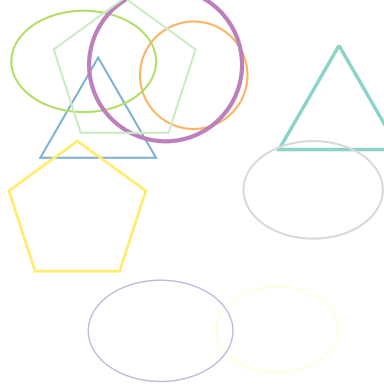[{"shape": "triangle", "thickness": 2.5, "radius": 0.9, "center": [0.881, 0.702]}, {"shape": "oval", "thickness": 0.5, "radius": 0.79, "center": [0.72, 0.144]}, {"shape": "oval", "thickness": 1, "radius": 0.94, "center": [0.417, 0.141]}, {"shape": "triangle", "thickness": 1.5, "radius": 0.87, "center": [0.255, 0.677]}, {"shape": "circle", "thickness": 1.5, "radius": 0.7, "center": [0.503, 0.805]}, {"shape": "oval", "thickness": 1.5, "radius": 0.94, "center": [0.218, 0.84]}, {"shape": "oval", "thickness": 1.5, "radius": 0.91, "center": [0.813, 0.507]}, {"shape": "circle", "thickness": 3, "radius": 0.99, "center": [0.43, 0.832]}, {"shape": "pentagon", "thickness": 1.5, "radius": 0.97, "center": [0.324, 0.812]}, {"shape": "pentagon", "thickness": 2, "radius": 0.93, "center": [0.201, 0.447]}]